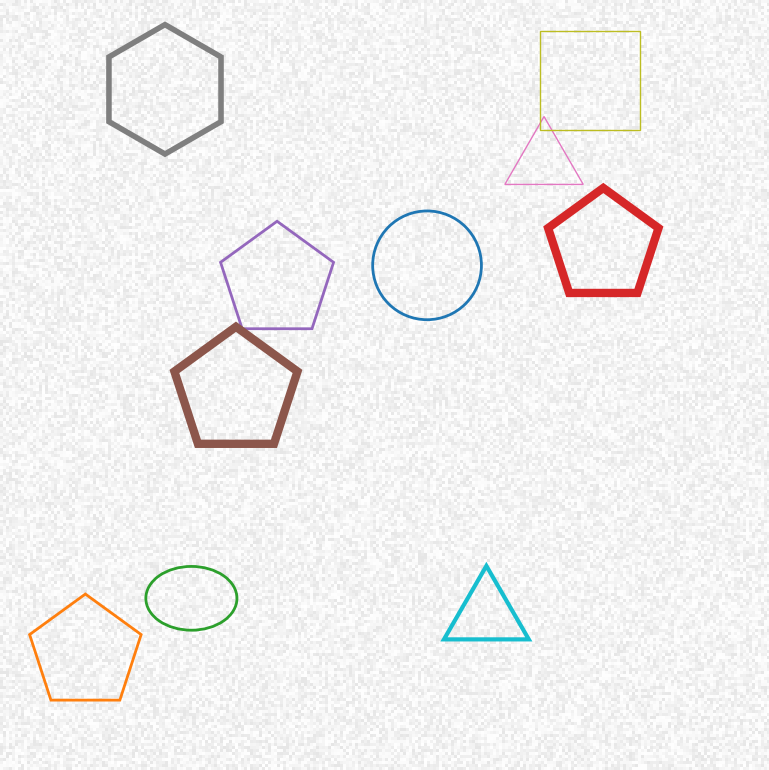[{"shape": "circle", "thickness": 1, "radius": 0.35, "center": [0.555, 0.655]}, {"shape": "pentagon", "thickness": 1, "radius": 0.38, "center": [0.111, 0.152]}, {"shape": "oval", "thickness": 1, "radius": 0.3, "center": [0.249, 0.223]}, {"shape": "pentagon", "thickness": 3, "radius": 0.38, "center": [0.784, 0.681]}, {"shape": "pentagon", "thickness": 1, "radius": 0.39, "center": [0.36, 0.635]}, {"shape": "pentagon", "thickness": 3, "radius": 0.42, "center": [0.306, 0.492]}, {"shape": "triangle", "thickness": 0.5, "radius": 0.29, "center": [0.707, 0.79]}, {"shape": "hexagon", "thickness": 2, "radius": 0.42, "center": [0.214, 0.884]}, {"shape": "square", "thickness": 0.5, "radius": 0.32, "center": [0.766, 0.895]}, {"shape": "triangle", "thickness": 1.5, "radius": 0.32, "center": [0.632, 0.201]}]